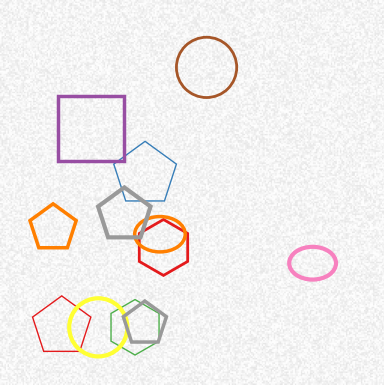[{"shape": "hexagon", "thickness": 2, "radius": 0.36, "center": [0.425, 0.357]}, {"shape": "pentagon", "thickness": 1, "radius": 0.4, "center": [0.16, 0.152]}, {"shape": "pentagon", "thickness": 1, "radius": 0.43, "center": [0.377, 0.547]}, {"shape": "hexagon", "thickness": 1, "radius": 0.36, "center": [0.351, 0.15]}, {"shape": "square", "thickness": 2.5, "radius": 0.42, "center": [0.236, 0.667]}, {"shape": "pentagon", "thickness": 2.5, "radius": 0.32, "center": [0.138, 0.408]}, {"shape": "oval", "thickness": 2.5, "radius": 0.33, "center": [0.415, 0.392]}, {"shape": "circle", "thickness": 3, "radius": 0.38, "center": [0.255, 0.15]}, {"shape": "circle", "thickness": 2, "radius": 0.39, "center": [0.537, 0.825]}, {"shape": "oval", "thickness": 3, "radius": 0.3, "center": [0.812, 0.316]}, {"shape": "pentagon", "thickness": 2.5, "radius": 0.29, "center": [0.376, 0.159]}, {"shape": "pentagon", "thickness": 3, "radius": 0.36, "center": [0.323, 0.441]}]